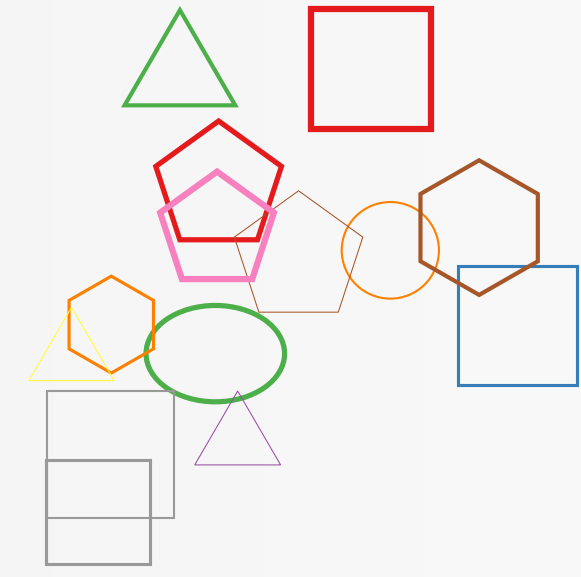[{"shape": "square", "thickness": 3, "radius": 0.52, "center": [0.638, 0.88]}, {"shape": "pentagon", "thickness": 2.5, "radius": 0.57, "center": [0.376, 0.676]}, {"shape": "square", "thickness": 1.5, "radius": 0.51, "center": [0.89, 0.436]}, {"shape": "oval", "thickness": 2.5, "radius": 0.6, "center": [0.37, 0.387]}, {"shape": "triangle", "thickness": 2, "radius": 0.55, "center": [0.31, 0.872]}, {"shape": "triangle", "thickness": 0.5, "radius": 0.43, "center": [0.409, 0.237]}, {"shape": "hexagon", "thickness": 1.5, "radius": 0.42, "center": [0.191, 0.437]}, {"shape": "circle", "thickness": 1, "radius": 0.42, "center": [0.672, 0.566]}, {"shape": "triangle", "thickness": 0.5, "radius": 0.42, "center": [0.123, 0.382]}, {"shape": "pentagon", "thickness": 0.5, "radius": 0.58, "center": [0.514, 0.553]}, {"shape": "hexagon", "thickness": 2, "radius": 0.58, "center": [0.824, 0.605]}, {"shape": "pentagon", "thickness": 3, "radius": 0.51, "center": [0.373, 0.599]}, {"shape": "square", "thickness": 1, "radius": 0.55, "center": [0.19, 0.212]}, {"shape": "square", "thickness": 1.5, "radius": 0.45, "center": [0.168, 0.113]}]